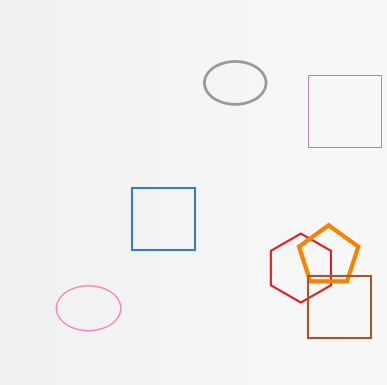[{"shape": "hexagon", "thickness": 1.5, "radius": 0.45, "center": [0.776, 0.304]}, {"shape": "square", "thickness": 1.5, "radius": 0.41, "center": [0.422, 0.431]}, {"shape": "square", "thickness": 0.5, "radius": 0.47, "center": [0.89, 0.712]}, {"shape": "pentagon", "thickness": 3, "radius": 0.4, "center": [0.848, 0.335]}, {"shape": "square", "thickness": 1.5, "radius": 0.41, "center": [0.876, 0.202]}, {"shape": "oval", "thickness": 1, "radius": 0.42, "center": [0.229, 0.199]}, {"shape": "oval", "thickness": 2, "radius": 0.4, "center": [0.607, 0.785]}]